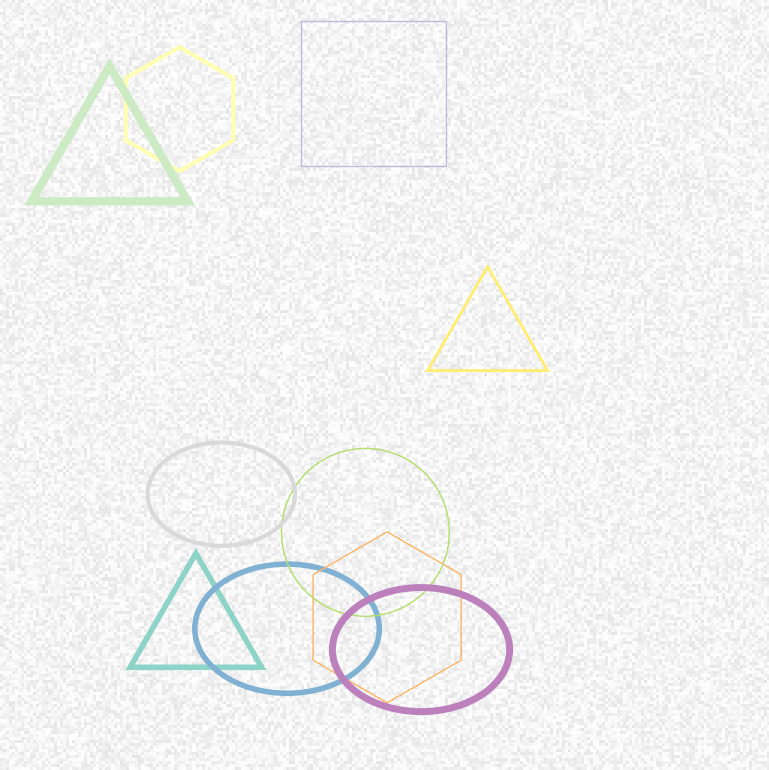[{"shape": "triangle", "thickness": 2, "radius": 0.49, "center": [0.254, 0.183]}, {"shape": "hexagon", "thickness": 1.5, "radius": 0.4, "center": [0.233, 0.858]}, {"shape": "square", "thickness": 0.5, "radius": 0.47, "center": [0.485, 0.879]}, {"shape": "oval", "thickness": 2, "radius": 0.6, "center": [0.373, 0.184]}, {"shape": "hexagon", "thickness": 0.5, "radius": 0.56, "center": [0.503, 0.198]}, {"shape": "circle", "thickness": 0.5, "radius": 0.54, "center": [0.475, 0.309]}, {"shape": "oval", "thickness": 1.5, "radius": 0.48, "center": [0.287, 0.358]}, {"shape": "oval", "thickness": 2.5, "radius": 0.58, "center": [0.547, 0.156]}, {"shape": "triangle", "thickness": 3, "radius": 0.59, "center": [0.142, 0.797]}, {"shape": "triangle", "thickness": 1, "radius": 0.45, "center": [0.633, 0.564]}]